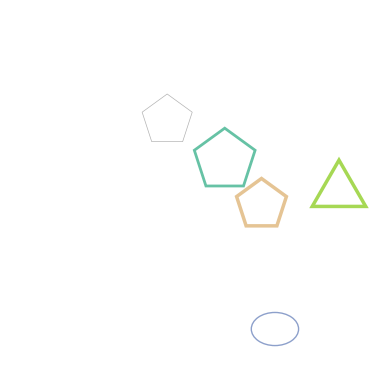[{"shape": "pentagon", "thickness": 2, "radius": 0.41, "center": [0.584, 0.584]}, {"shape": "oval", "thickness": 1, "radius": 0.31, "center": [0.714, 0.145]}, {"shape": "triangle", "thickness": 2.5, "radius": 0.4, "center": [0.88, 0.504]}, {"shape": "pentagon", "thickness": 2.5, "radius": 0.34, "center": [0.679, 0.468]}, {"shape": "pentagon", "thickness": 0.5, "radius": 0.34, "center": [0.434, 0.687]}]